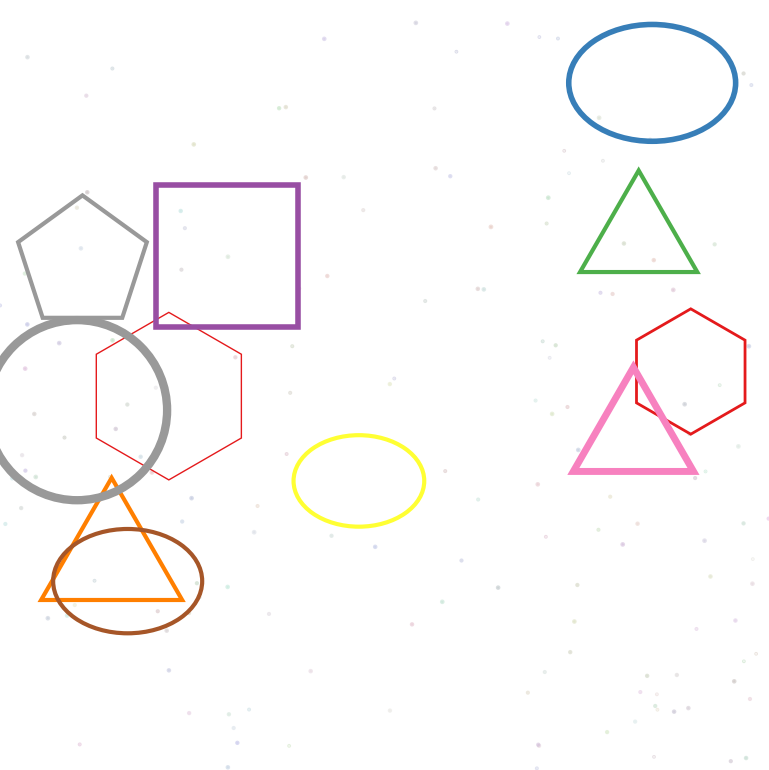[{"shape": "hexagon", "thickness": 1, "radius": 0.41, "center": [0.897, 0.518]}, {"shape": "hexagon", "thickness": 0.5, "radius": 0.54, "center": [0.219, 0.486]}, {"shape": "oval", "thickness": 2, "radius": 0.54, "center": [0.847, 0.892]}, {"shape": "triangle", "thickness": 1.5, "radius": 0.44, "center": [0.829, 0.691]}, {"shape": "square", "thickness": 2, "radius": 0.46, "center": [0.295, 0.667]}, {"shape": "triangle", "thickness": 1.5, "radius": 0.53, "center": [0.145, 0.274]}, {"shape": "oval", "thickness": 1.5, "radius": 0.42, "center": [0.466, 0.375]}, {"shape": "oval", "thickness": 1.5, "radius": 0.48, "center": [0.166, 0.245]}, {"shape": "triangle", "thickness": 2.5, "radius": 0.45, "center": [0.823, 0.433]}, {"shape": "circle", "thickness": 3, "radius": 0.58, "center": [0.1, 0.467]}, {"shape": "pentagon", "thickness": 1.5, "radius": 0.44, "center": [0.107, 0.658]}]